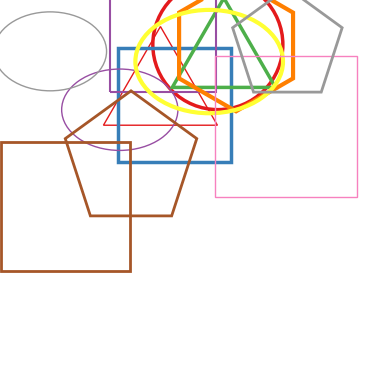[{"shape": "circle", "thickness": 2.5, "radius": 0.84, "center": [0.566, 0.884]}, {"shape": "triangle", "thickness": 1, "radius": 0.85, "center": [0.417, 0.76]}, {"shape": "square", "thickness": 2.5, "radius": 0.74, "center": [0.454, 0.728]}, {"shape": "triangle", "thickness": 2.5, "radius": 0.77, "center": [0.582, 0.85]}, {"shape": "oval", "thickness": 1, "radius": 0.75, "center": [0.311, 0.715]}, {"shape": "square", "thickness": 1.5, "radius": 0.68, "center": [0.423, 0.897]}, {"shape": "hexagon", "thickness": 3, "radius": 0.85, "center": [0.613, 0.882]}, {"shape": "oval", "thickness": 3, "radius": 0.96, "center": [0.543, 0.84]}, {"shape": "pentagon", "thickness": 2, "radius": 0.9, "center": [0.34, 0.585]}, {"shape": "square", "thickness": 2, "radius": 0.83, "center": [0.17, 0.464]}, {"shape": "square", "thickness": 1, "radius": 0.92, "center": [0.743, 0.672]}, {"shape": "oval", "thickness": 1, "radius": 0.73, "center": [0.13, 0.867]}, {"shape": "pentagon", "thickness": 2, "radius": 0.75, "center": [0.746, 0.882]}]